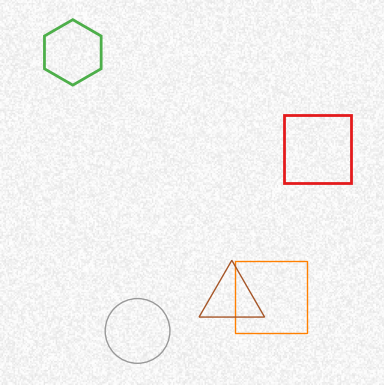[{"shape": "square", "thickness": 2, "radius": 0.44, "center": [0.824, 0.614]}, {"shape": "hexagon", "thickness": 2, "radius": 0.43, "center": [0.189, 0.864]}, {"shape": "square", "thickness": 1, "radius": 0.47, "center": [0.704, 0.229]}, {"shape": "triangle", "thickness": 1, "radius": 0.49, "center": [0.602, 0.226]}, {"shape": "circle", "thickness": 1, "radius": 0.42, "center": [0.357, 0.14]}]